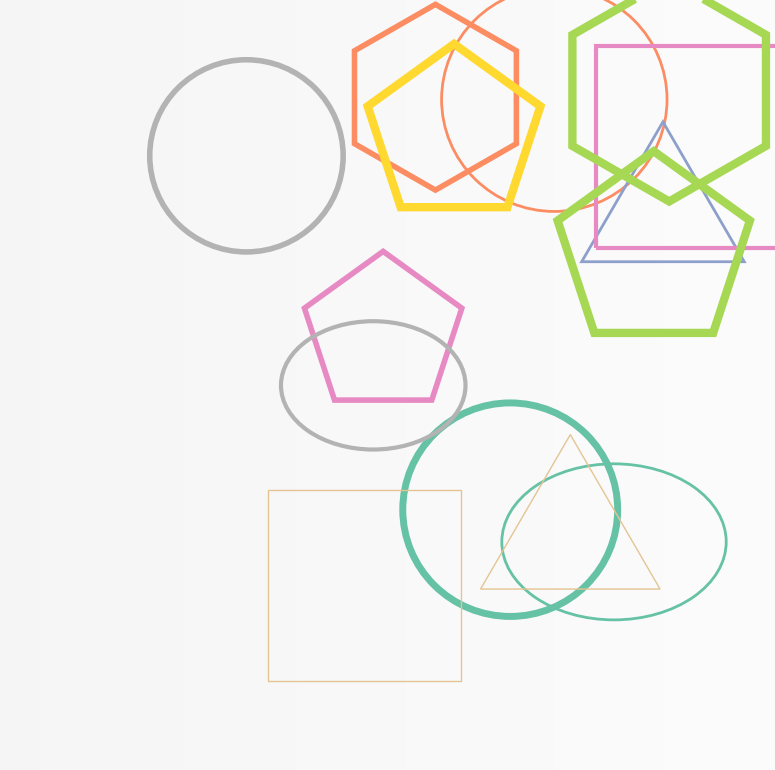[{"shape": "circle", "thickness": 2.5, "radius": 0.69, "center": [0.658, 0.338]}, {"shape": "oval", "thickness": 1, "radius": 0.72, "center": [0.792, 0.296]}, {"shape": "hexagon", "thickness": 2, "radius": 0.6, "center": [0.562, 0.874]}, {"shape": "circle", "thickness": 1, "radius": 0.73, "center": [0.715, 0.871]}, {"shape": "triangle", "thickness": 1, "radius": 0.61, "center": [0.855, 0.721]}, {"shape": "square", "thickness": 1.5, "radius": 0.66, "center": [0.9, 0.809]}, {"shape": "pentagon", "thickness": 2, "radius": 0.53, "center": [0.494, 0.567]}, {"shape": "hexagon", "thickness": 3, "radius": 0.72, "center": [0.863, 0.883]}, {"shape": "pentagon", "thickness": 3, "radius": 0.65, "center": [0.844, 0.673]}, {"shape": "pentagon", "thickness": 3, "radius": 0.59, "center": [0.586, 0.826]}, {"shape": "triangle", "thickness": 0.5, "radius": 0.67, "center": [0.736, 0.302]}, {"shape": "square", "thickness": 0.5, "radius": 0.62, "center": [0.471, 0.239]}, {"shape": "circle", "thickness": 2, "radius": 0.62, "center": [0.318, 0.798]}, {"shape": "oval", "thickness": 1.5, "radius": 0.6, "center": [0.482, 0.5]}]